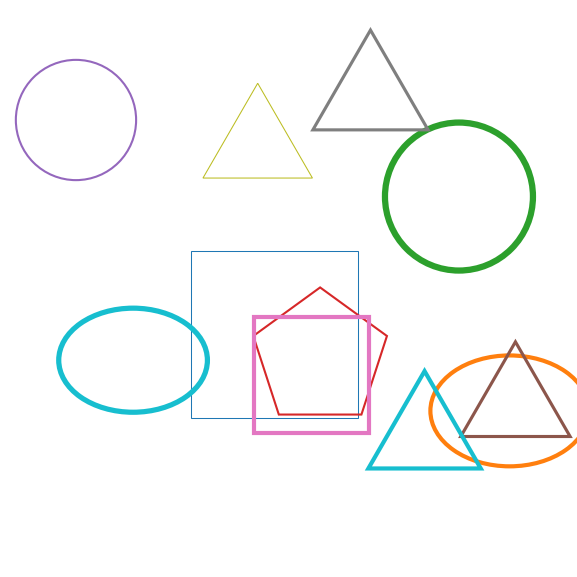[{"shape": "square", "thickness": 0.5, "radius": 0.72, "center": [0.475, 0.42]}, {"shape": "oval", "thickness": 2, "radius": 0.69, "center": [0.882, 0.288]}, {"shape": "circle", "thickness": 3, "radius": 0.64, "center": [0.795, 0.659]}, {"shape": "pentagon", "thickness": 1, "radius": 0.61, "center": [0.554, 0.38]}, {"shape": "circle", "thickness": 1, "radius": 0.52, "center": [0.132, 0.791]}, {"shape": "triangle", "thickness": 1.5, "radius": 0.55, "center": [0.893, 0.298]}, {"shape": "square", "thickness": 2, "radius": 0.5, "center": [0.539, 0.35]}, {"shape": "triangle", "thickness": 1.5, "radius": 0.58, "center": [0.642, 0.832]}, {"shape": "triangle", "thickness": 0.5, "radius": 0.55, "center": [0.446, 0.746]}, {"shape": "triangle", "thickness": 2, "radius": 0.56, "center": [0.735, 0.244]}, {"shape": "oval", "thickness": 2.5, "radius": 0.64, "center": [0.23, 0.375]}]